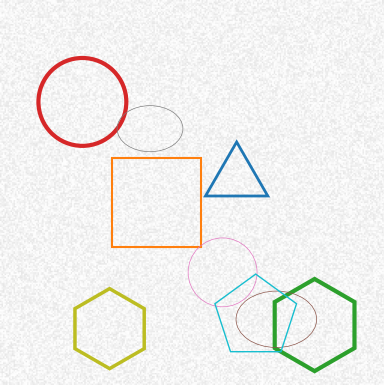[{"shape": "triangle", "thickness": 2, "radius": 0.47, "center": [0.615, 0.538]}, {"shape": "square", "thickness": 1.5, "radius": 0.58, "center": [0.406, 0.473]}, {"shape": "hexagon", "thickness": 3, "radius": 0.6, "center": [0.817, 0.156]}, {"shape": "circle", "thickness": 3, "radius": 0.57, "center": [0.214, 0.735]}, {"shape": "oval", "thickness": 0.5, "radius": 0.52, "center": [0.718, 0.171]}, {"shape": "circle", "thickness": 0.5, "radius": 0.45, "center": [0.578, 0.293]}, {"shape": "oval", "thickness": 0.5, "radius": 0.43, "center": [0.39, 0.666]}, {"shape": "hexagon", "thickness": 2.5, "radius": 0.52, "center": [0.285, 0.146]}, {"shape": "pentagon", "thickness": 1, "radius": 0.56, "center": [0.664, 0.177]}]